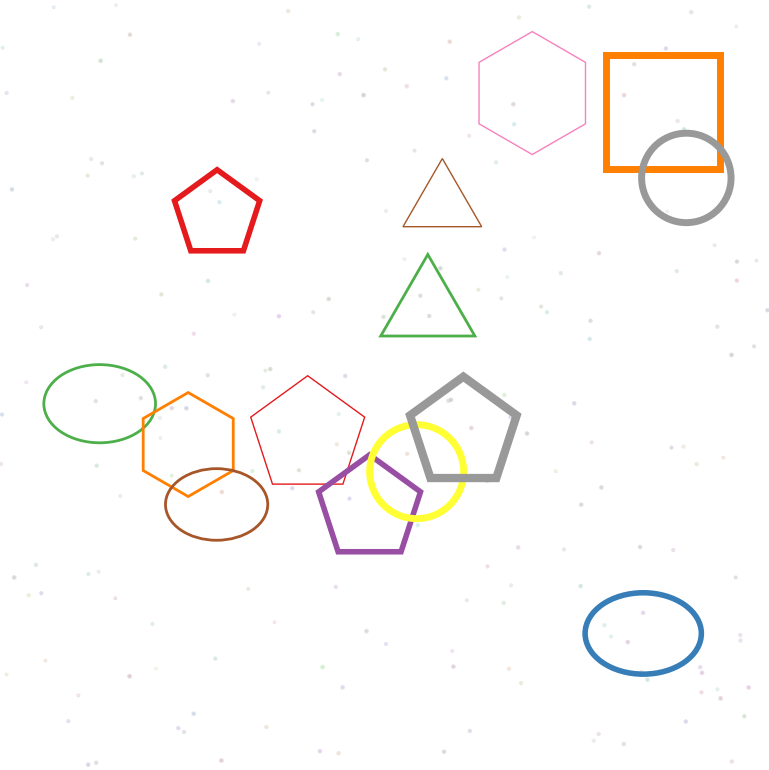[{"shape": "pentagon", "thickness": 2, "radius": 0.29, "center": [0.282, 0.721]}, {"shape": "pentagon", "thickness": 0.5, "radius": 0.39, "center": [0.4, 0.434]}, {"shape": "oval", "thickness": 2, "radius": 0.38, "center": [0.835, 0.177]}, {"shape": "oval", "thickness": 1, "radius": 0.36, "center": [0.129, 0.476]}, {"shape": "triangle", "thickness": 1, "radius": 0.35, "center": [0.556, 0.599]}, {"shape": "pentagon", "thickness": 2, "radius": 0.35, "center": [0.48, 0.34]}, {"shape": "square", "thickness": 2.5, "radius": 0.37, "center": [0.861, 0.854]}, {"shape": "hexagon", "thickness": 1, "radius": 0.34, "center": [0.244, 0.423]}, {"shape": "circle", "thickness": 2.5, "radius": 0.31, "center": [0.541, 0.387]}, {"shape": "oval", "thickness": 1, "radius": 0.33, "center": [0.281, 0.345]}, {"shape": "triangle", "thickness": 0.5, "radius": 0.29, "center": [0.574, 0.735]}, {"shape": "hexagon", "thickness": 0.5, "radius": 0.4, "center": [0.691, 0.879]}, {"shape": "pentagon", "thickness": 3, "radius": 0.36, "center": [0.602, 0.438]}, {"shape": "circle", "thickness": 2.5, "radius": 0.29, "center": [0.891, 0.769]}]